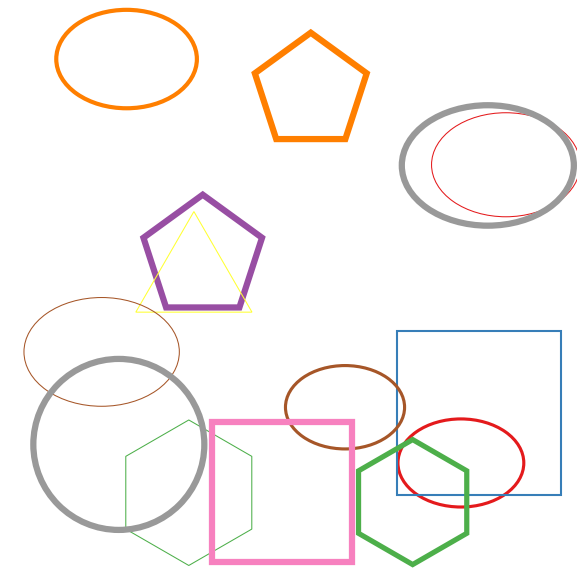[{"shape": "oval", "thickness": 1.5, "radius": 0.54, "center": [0.798, 0.197]}, {"shape": "oval", "thickness": 0.5, "radius": 0.64, "center": [0.876, 0.714]}, {"shape": "square", "thickness": 1, "radius": 0.71, "center": [0.83, 0.284]}, {"shape": "hexagon", "thickness": 2.5, "radius": 0.54, "center": [0.715, 0.13]}, {"shape": "hexagon", "thickness": 0.5, "radius": 0.63, "center": [0.327, 0.146]}, {"shape": "pentagon", "thickness": 3, "radius": 0.54, "center": [0.351, 0.554]}, {"shape": "oval", "thickness": 2, "radius": 0.61, "center": [0.219, 0.897]}, {"shape": "pentagon", "thickness": 3, "radius": 0.51, "center": [0.538, 0.841]}, {"shape": "triangle", "thickness": 0.5, "radius": 0.58, "center": [0.336, 0.517]}, {"shape": "oval", "thickness": 1.5, "radius": 0.52, "center": [0.597, 0.294]}, {"shape": "oval", "thickness": 0.5, "radius": 0.67, "center": [0.176, 0.39]}, {"shape": "square", "thickness": 3, "radius": 0.61, "center": [0.489, 0.148]}, {"shape": "circle", "thickness": 3, "radius": 0.74, "center": [0.206, 0.23]}, {"shape": "oval", "thickness": 3, "radius": 0.74, "center": [0.845, 0.713]}]